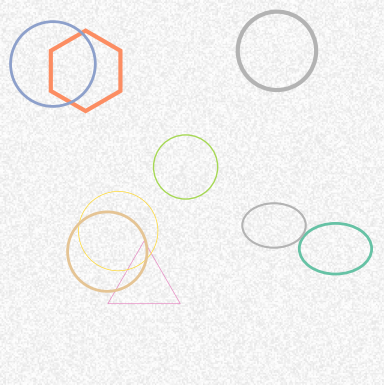[{"shape": "oval", "thickness": 2, "radius": 0.47, "center": [0.871, 0.354]}, {"shape": "hexagon", "thickness": 3, "radius": 0.52, "center": [0.222, 0.816]}, {"shape": "circle", "thickness": 2, "radius": 0.55, "center": [0.137, 0.834]}, {"shape": "triangle", "thickness": 0.5, "radius": 0.54, "center": [0.374, 0.265]}, {"shape": "circle", "thickness": 1, "radius": 0.42, "center": [0.482, 0.566]}, {"shape": "circle", "thickness": 0.5, "radius": 0.52, "center": [0.307, 0.4]}, {"shape": "circle", "thickness": 2, "radius": 0.52, "center": [0.279, 0.346]}, {"shape": "oval", "thickness": 1.5, "radius": 0.41, "center": [0.712, 0.414]}, {"shape": "circle", "thickness": 3, "radius": 0.51, "center": [0.719, 0.868]}]